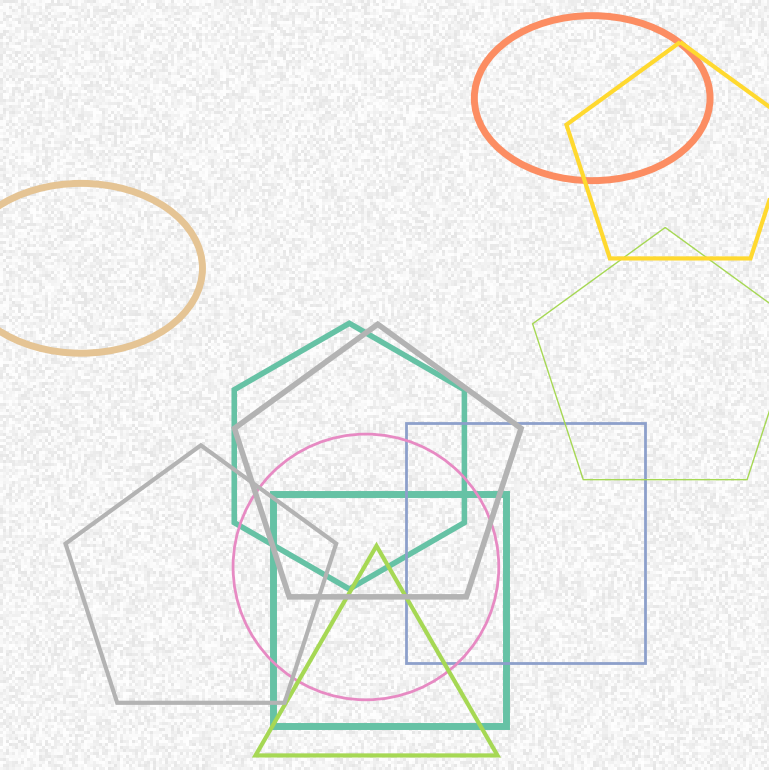[{"shape": "square", "thickness": 2.5, "radius": 0.75, "center": [0.506, 0.208]}, {"shape": "hexagon", "thickness": 2, "radius": 0.86, "center": [0.454, 0.408]}, {"shape": "oval", "thickness": 2.5, "radius": 0.77, "center": [0.769, 0.873]}, {"shape": "square", "thickness": 1, "radius": 0.78, "center": [0.683, 0.295]}, {"shape": "circle", "thickness": 1, "radius": 0.86, "center": [0.475, 0.264]}, {"shape": "triangle", "thickness": 1.5, "radius": 0.91, "center": [0.489, 0.11]}, {"shape": "pentagon", "thickness": 0.5, "radius": 0.91, "center": [0.864, 0.524]}, {"shape": "pentagon", "thickness": 1.5, "radius": 0.78, "center": [0.883, 0.79]}, {"shape": "oval", "thickness": 2.5, "radius": 0.79, "center": [0.105, 0.652]}, {"shape": "pentagon", "thickness": 2, "radius": 0.98, "center": [0.491, 0.383]}, {"shape": "pentagon", "thickness": 1.5, "radius": 0.92, "center": [0.261, 0.237]}]